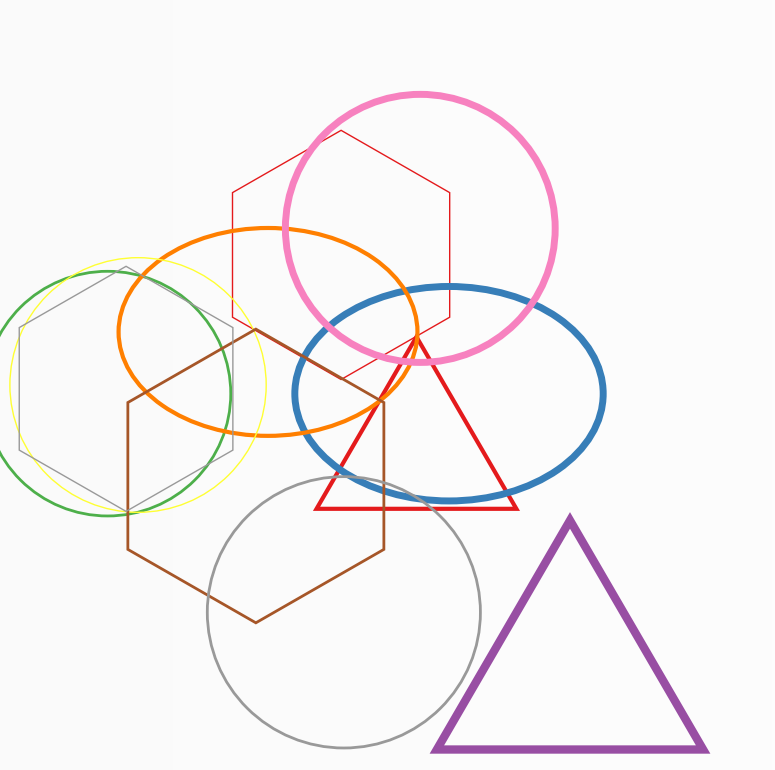[{"shape": "hexagon", "thickness": 0.5, "radius": 0.81, "center": [0.44, 0.669]}, {"shape": "triangle", "thickness": 1.5, "radius": 0.74, "center": [0.537, 0.414]}, {"shape": "oval", "thickness": 2.5, "radius": 0.99, "center": [0.579, 0.489]}, {"shape": "circle", "thickness": 1, "radius": 0.79, "center": [0.139, 0.489]}, {"shape": "triangle", "thickness": 3, "radius": 0.99, "center": [0.735, 0.126]}, {"shape": "oval", "thickness": 1.5, "radius": 0.96, "center": [0.346, 0.569]}, {"shape": "circle", "thickness": 0.5, "radius": 0.83, "center": [0.178, 0.5]}, {"shape": "hexagon", "thickness": 1, "radius": 0.95, "center": [0.33, 0.382]}, {"shape": "circle", "thickness": 2.5, "radius": 0.87, "center": [0.542, 0.703]}, {"shape": "circle", "thickness": 1, "radius": 0.88, "center": [0.444, 0.205]}, {"shape": "hexagon", "thickness": 0.5, "radius": 0.8, "center": [0.163, 0.495]}]